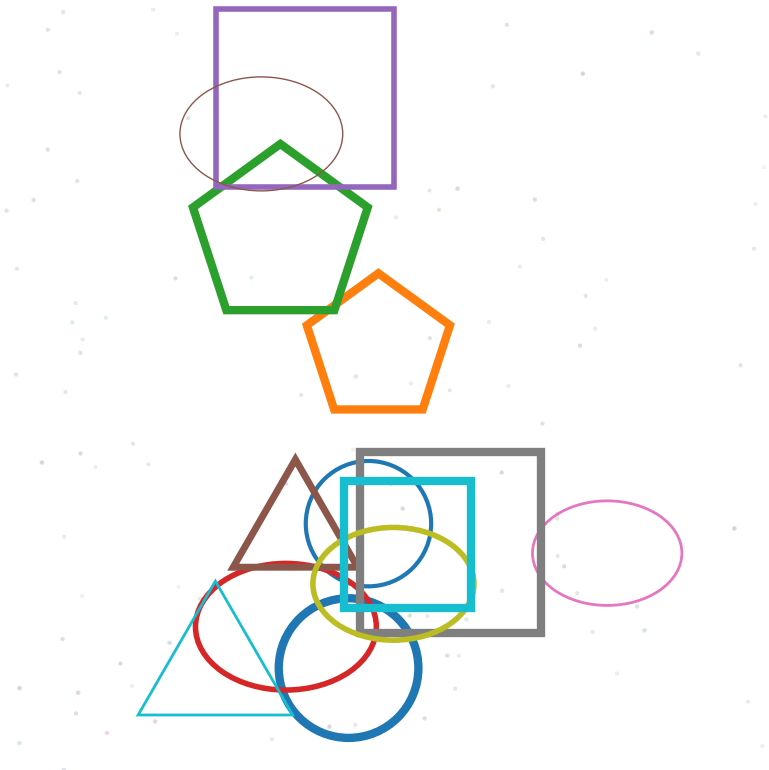[{"shape": "circle", "thickness": 3, "radius": 0.45, "center": [0.453, 0.132]}, {"shape": "circle", "thickness": 1.5, "radius": 0.41, "center": [0.479, 0.32]}, {"shape": "pentagon", "thickness": 3, "radius": 0.49, "center": [0.491, 0.547]}, {"shape": "pentagon", "thickness": 3, "radius": 0.6, "center": [0.364, 0.694]}, {"shape": "oval", "thickness": 2, "radius": 0.59, "center": [0.371, 0.186]}, {"shape": "square", "thickness": 2, "radius": 0.58, "center": [0.396, 0.873]}, {"shape": "oval", "thickness": 0.5, "radius": 0.53, "center": [0.339, 0.826]}, {"shape": "triangle", "thickness": 2.5, "radius": 0.47, "center": [0.384, 0.31]}, {"shape": "oval", "thickness": 1, "radius": 0.49, "center": [0.789, 0.282]}, {"shape": "square", "thickness": 3, "radius": 0.59, "center": [0.585, 0.296]}, {"shape": "oval", "thickness": 2, "radius": 0.52, "center": [0.511, 0.242]}, {"shape": "square", "thickness": 3, "radius": 0.41, "center": [0.529, 0.293]}, {"shape": "triangle", "thickness": 1, "radius": 0.58, "center": [0.28, 0.129]}]